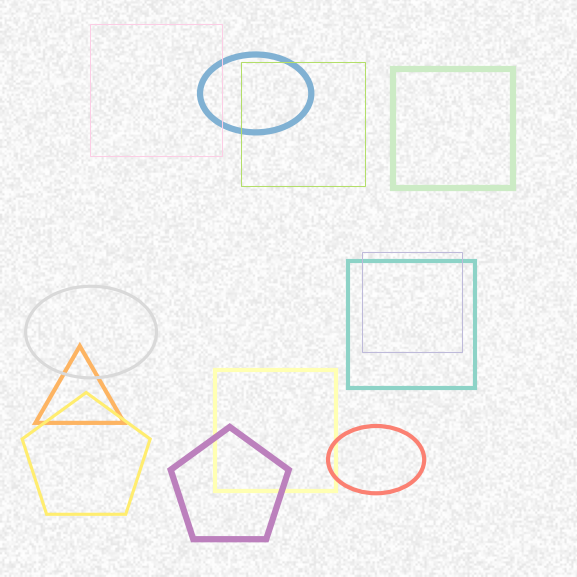[{"shape": "square", "thickness": 2, "radius": 0.55, "center": [0.713, 0.437]}, {"shape": "square", "thickness": 2, "radius": 0.52, "center": [0.477, 0.254]}, {"shape": "square", "thickness": 0.5, "radius": 0.44, "center": [0.713, 0.476]}, {"shape": "oval", "thickness": 2, "radius": 0.42, "center": [0.651, 0.203]}, {"shape": "oval", "thickness": 3, "radius": 0.48, "center": [0.443, 0.837]}, {"shape": "triangle", "thickness": 2, "radius": 0.44, "center": [0.138, 0.311]}, {"shape": "square", "thickness": 0.5, "radius": 0.54, "center": [0.524, 0.785]}, {"shape": "square", "thickness": 0.5, "radius": 0.57, "center": [0.27, 0.843]}, {"shape": "oval", "thickness": 1.5, "radius": 0.57, "center": [0.158, 0.424]}, {"shape": "pentagon", "thickness": 3, "radius": 0.54, "center": [0.398, 0.152]}, {"shape": "square", "thickness": 3, "radius": 0.52, "center": [0.785, 0.777]}, {"shape": "pentagon", "thickness": 1.5, "radius": 0.58, "center": [0.149, 0.203]}]